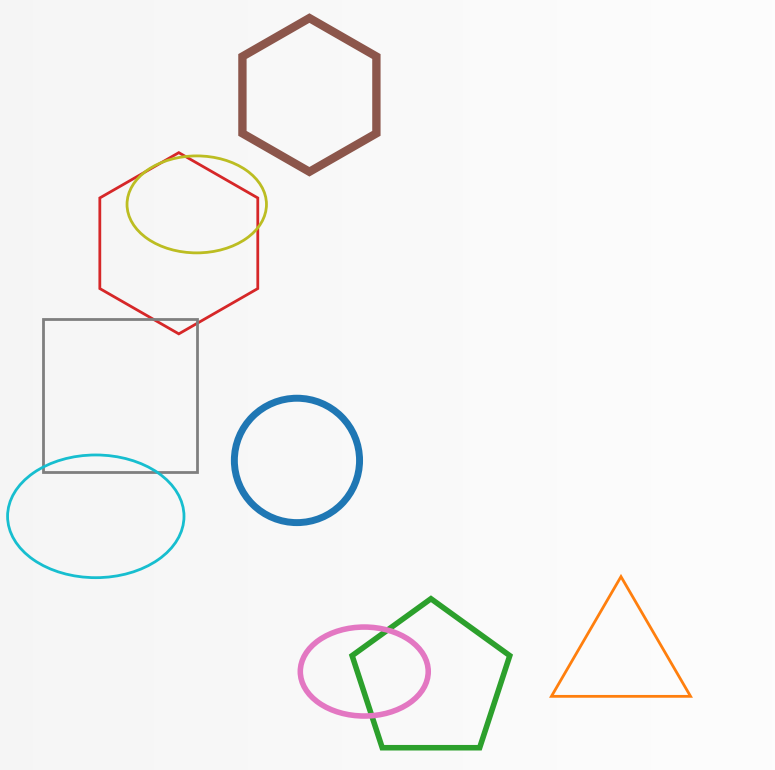[{"shape": "circle", "thickness": 2.5, "radius": 0.4, "center": [0.383, 0.402]}, {"shape": "triangle", "thickness": 1, "radius": 0.52, "center": [0.801, 0.147]}, {"shape": "pentagon", "thickness": 2, "radius": 0.53, "center": [0.556, 0.115]}, {"shape": "hexagon", "thickness": 1, "radius": 0.59, "center": [0.231, 0.684]}, {"shape": "hexagon", "thickness": 3, "radius": 0.5, "center": [0.399, 0.877]}, {"shape": "oval", "thickness": 2, "radius": 0.41, "center": [0.47, 0.128]}, {"shape": "square", "thickness": 1, "radius": 0.5, "center": [0.155, 0.486]}, {"shape": "oval", "thickness": 1, "radius": 0.45, "center": [0.254, 0.735]}, {"shape": "oval", "thickness": 1, "radius": 0.57, "center": [0.124, 0.329]}]